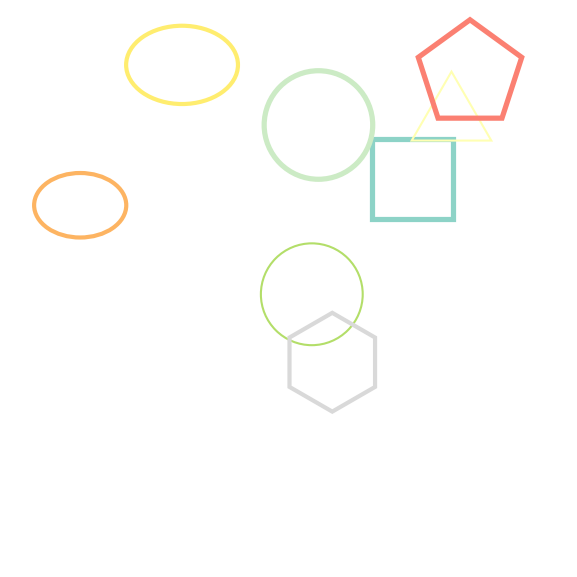[{"shape": "square", "thickness": 2.5, "radius": 0.35, "center": [0.715, 0.689]}, {"shape": "triangle", "thickness": 1, "radius": 0.4, "center": [0.782, 0.796]}, {"shape": "pentagon", "thickness": 2.5, "radius": 0.47, "center": [0.814, 0.871]}, {"shape": "oval", "thickness": 2, "radius": 0.4, "center": [0.139, 0.644]}, {"shape": "circle", "thickness": 1, "radius": 0.44, "center": [0.54, 0.49]}, {"shape": "hexagon", "thickness": 2, "radius": 0.43, "center": [0.575, 0.372]}, {"shape": "circle", "thickness": 2.5, "radius": 0.47, "center": [0.551, 0.783]}, {"shape": "oval", "thickness": 2, "radius": 0.48, "center": [0.315, 0.887]}]